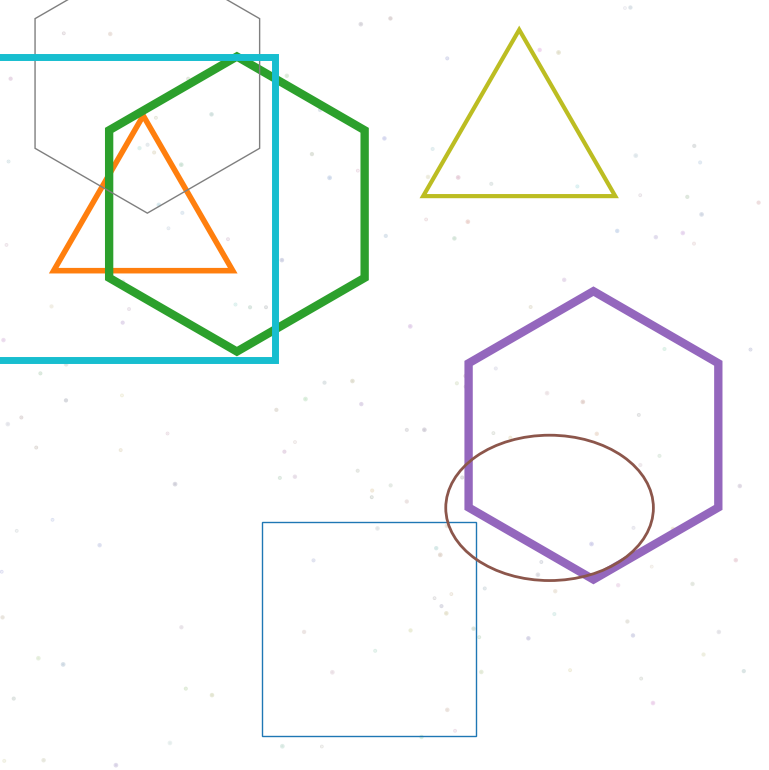[{"shape": "square", "thickness": 0.5, "radius": 0.7, "center": [0.479, 0.183]}, {"shape": "triangle", "thickness": 2, "radius": 0.67, "center": [0.186, 0.716]}, {"shape": "hexagon", "thickness": 3, "radius": 0.96, "center": [0.308, 0.735]}, {"shape": "hexagon", "thickness": 3, "radius": 0.94, "center": [0.771, 0.435]}, {"shape": "oval", "thickness": 1, "radius": 0.67, "center": [0.714, 0.34]}, {"shape": "hexagon", "thickness": 0.5, "radius": 0.84, "center": [0.191, 0.892]}, {"shape": "triangle", "thickness": 1.5, "radius": 0.72, "center": [0.674, 0.817]}, {"shape": "square", "thickness": 2.5, "radius": 0.98, "center": [0.16, 0.729]}]